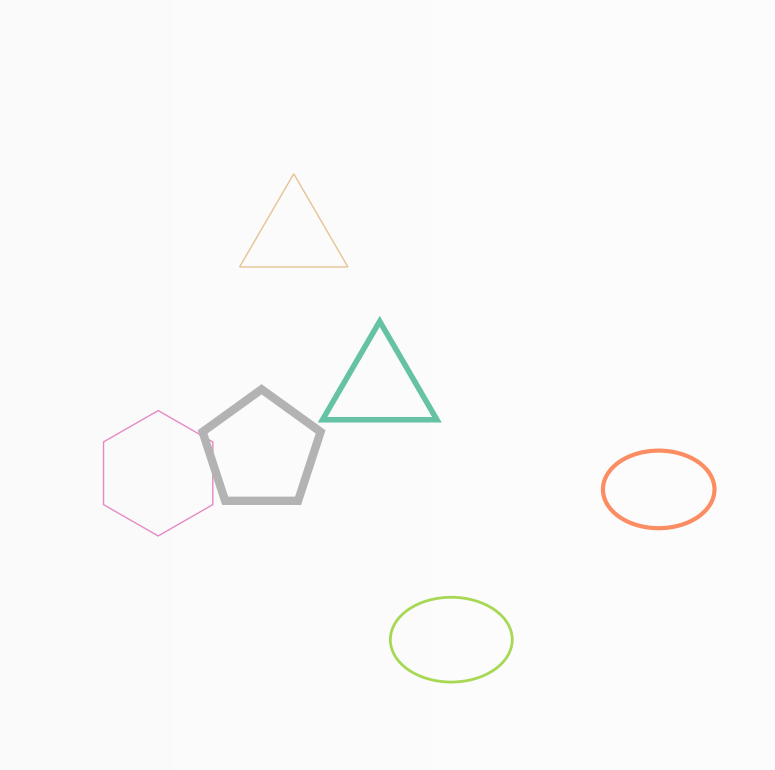[{"shape": "triangle", "thickness": 2, "radius": 0.43, "center": [0.49, 0.497]}, {"shape": "oval", "thickness": 1.5, "radius": 0.36, "center": [0.85, 0.364]}, {"shape": "hexagon", "thickness": 0.5, "radius": 0.41, "center": [0.204, 0.385]}, {"shape": "oval", "thickness": 1, "radius": 0.39, "center": [0.582, 0.169]}, {"shape": "triangle", "thickness": 0.5, "radius": 0.4, "center": [0.379, 0.694]}, {"shape": "pentagon", "thickness": 3, "radius": 0.4, "center": [0.338, 0.414]}]